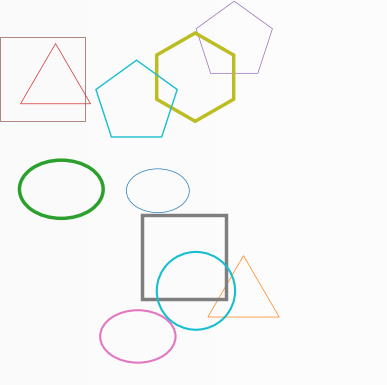[{"shape": "oval", "thickness": 0.5, "radius": 0.41, "center": [0.407, 0.505]}, {"shape": "triangle", "thickness": 0.5, "radius": 0.53, "center": [0.628, 0.23]}, {"shape": "oval", "thickness": 2.5, "radius": 0.54, "center": [0.158, 0.508]}, {"shape": "triangle", "thickness": 0.5, "radius": 0.52, "center": [0.143, 0.783]}, {"shape": "pentagon", "thickness": 0.5, "radius": 0.52, "center": [0.605, 0.893]}, {"shape": "square", "thickness": 0.5, "radius": 0.55, "center": [0.109, 0.795]}, {"shape": "oval", "thickness": 1.5, "radius": 0.49, "center": [0.356, 0.126]}, {"shape": "square", "thickness": 2.5, "radius": 0.55, "center": [0.475, 0.332]}, {"shape": "hexagon", "thickness": 2.5, "radius": 0.57, "center": [0.504, 0.8]}, {"shape": "pentagon", "thickness": 1, "radius": 0.55, "center": [0.352, 0.733]}, {"shape": "circle", "thickness": 1.5, "radius": 0.51, "center": [0.506, 0.245]}]